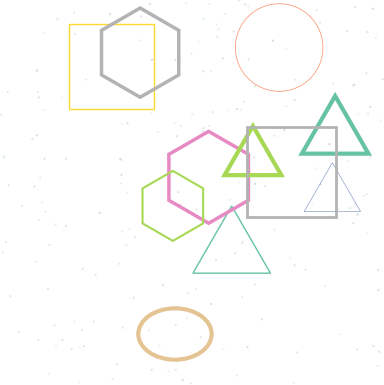[{"shape": "triangle", "thickness": 3, "radius": 0.5, "center": [0.871, 0.651]}, {"shape": "triangle", "thickness": 1, "radius": 0.58, "center": [0.602, 0.349]}, {"shape": "circle", "thickness": 0.5, "radius": 0.57, "center": [0.725, 0.877]}, {"shape": "triangle", "thickness": 0.5, "radius": 0.42, "center": [0.863, 0.493]}, {"shape": "hexagon", "thickness": 2.5, "radius": 0.6, "center": [0.542, 0.539]}, {"shape": "hexagon", "thickness": 1.5, "radius": 0.45, "center": [0.449, 0.465]}, {"shape": "triangle", "thickness": 3, "radius": 0.43, "center": [0.657, 0.588]}, {"shape": "square", "thickness": 1, "radius": 0.55, "center": [0.289, 0.827]}, {"shape": "oval", "thickness": 3, "radius": 0.48, "center": [0.454, 0.132]}, {"shape": "hexagon", "thickness": 2.5, "radius": 0.58, "center": [0.364, 0.863]}, {"shape": "square", "thickness": 2, "radius": 0.58, "center": [0.757, 0.553]}]